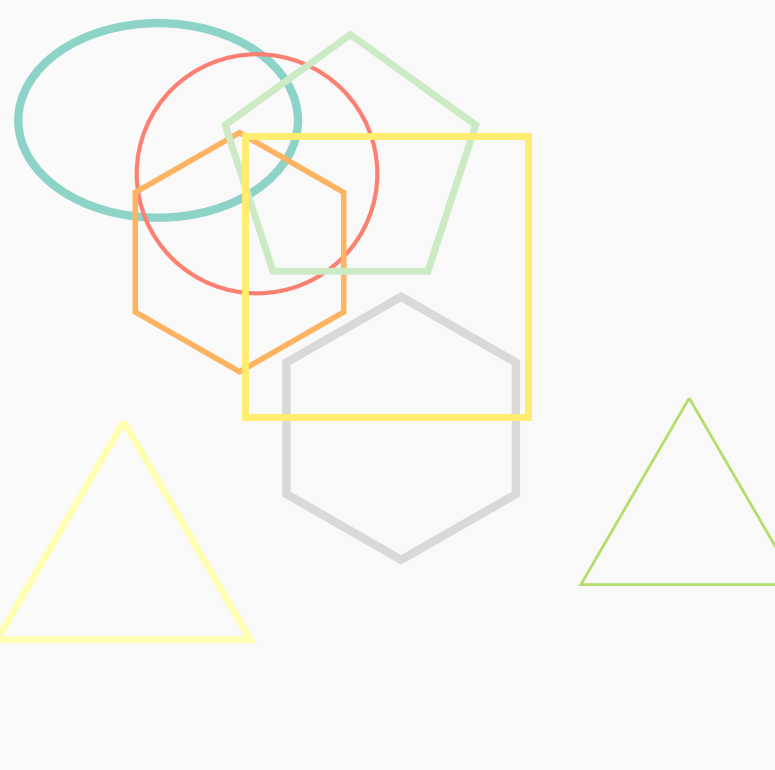[{"shape": "oval", "thickness": 3, "radius": 0.9, "center": [0.204, 0.844]}, {"shape": "triangle", "thickness": 2.5, "radius": 0.94, "center": [0.16, 0.264]}, {"shape": "circle", "thickness": 1.5, "radius": 0.78, "center": [0.332, 0.774]}, {"shape": "hexagon", "thickness": 2, "radius": 0.78, "center": [0.309, 0.672]}, {"shape": "triangle", "thickness": 1, "radius": 0.81, "center": [0.889, 0.322]}, {"shape": "hexagon", "thickness": 3, "radius": 0.85, "center": [0.518, 0.444]}, {"shape": "pentagon", "thickness": 2.5, "radius": 0.85, "center": [0.452, 0.785]}, {"shape": "square", "thickness": 2.5, "radius": 0.91, "center": [0.499, 0.641]}]